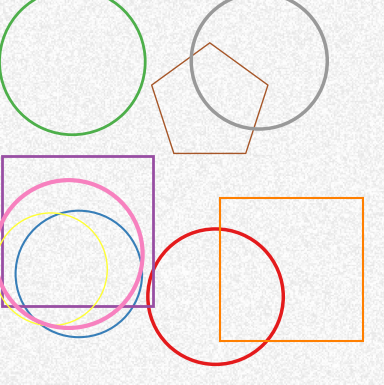[{"shape": "circle", "thickness": 2.5, "radius": 0.88, "center": [0.56, 0.229]}, {"shape": "circle", "thickness": 1.5, "radius": 0.82, "center": [0.205, 0.288]}, {"shape": "circle", "thickness": 2, "radius": 0.95, "center": [0.188, 0.839]}, {"shape": "square", "thickness": 2, "radius": 0.97, "center": [0.201, 0.401]}, {"shape": "square", "thickness": 1.5, "radius": 0.93, "center": [0.757, 0.3]}, {"shape": "circle", "thickness": 1, "radius": 0.73, "center": [0.132, 0.3]}, {"shape": "pentagon", "thickness": 1, "radius": 0.79, "center": [0.545, 0.73]}, {"shape": "circle", "thickness": 3, "radius": 0.96, "center": [0.178, 0.34]}, {"shape": "circle", "thickness": 2.5, "radius": 0.88, "center": [0.673, 0.842]}]